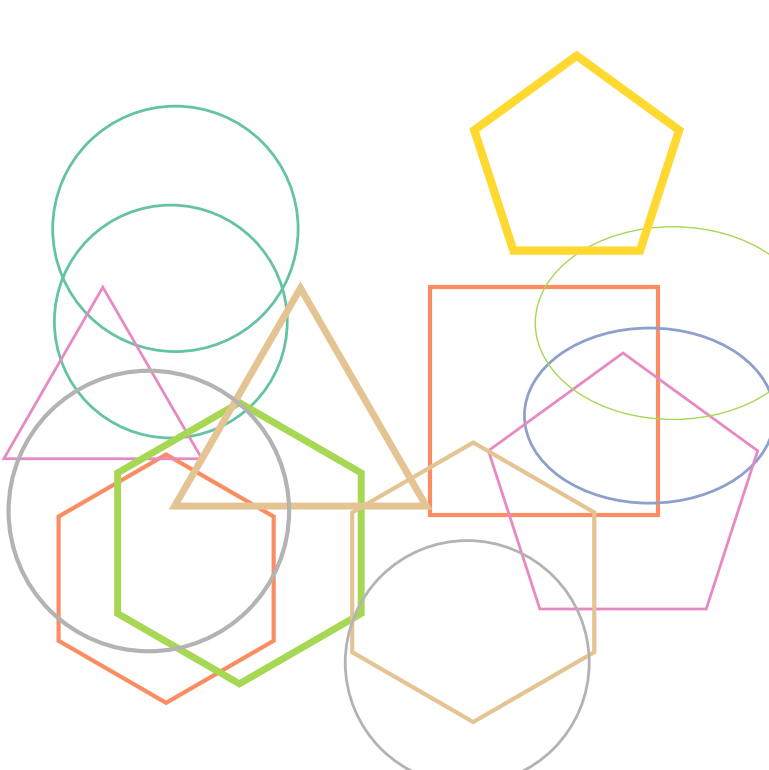[{"shape": "circle", "thickness": 1, "radius": 0.76, "center": [0.222, 0.582]}, {"shape": "circle", "thickness": 1, "radius": 0.8, "center": [0.228, 0.703]}, {"shape": "square", "thickness": 1.5, "radius": 0.74, "center": [0.707, 0.479]}, {"shape": "hexagon", "thickness": 1.5, "radius": 0.81, "center": [0.216, 0.248]}, {"shape": "oval", "thickness": 1, "radius": 0.81, "center": [0.844, 0.46]}, {"shape": "triangle", "thickness": 1, "radius": 0.74, "center": [0.134, 0.478]}, {"shape": "pentagon", "thickness": 1, "radius": 0.92, "center": [0.809, 0.358]}, {"shape": "hexagon", "thickness": 2.5, "radius": 0.91, "center": [0.311, 0.295]}, {"shape": "oval", "thickness": 0.5, "radius": 0.89, "center": [0.874, 0.58]}, {"shape": "pentagon", "thickness": 3, "radius": 0.7, "center": [0.749, 0.788]}, {"shape": "triangle", "thickness": 2.5, "radius": 0.94, "center": [0.39, 0.437]}, {"shape": "hexagon", "thickness": 1.5, "radius": 0.91, "center": [0.615, 0.244]}, {"shape": "circle", "thickness": 1.5, "radius": 0.91, "center": [0.193, 0.336]}, {"shape": "circle", "thickness": 1, "radius": 0.79, "center": [0.607, 0.14]}]